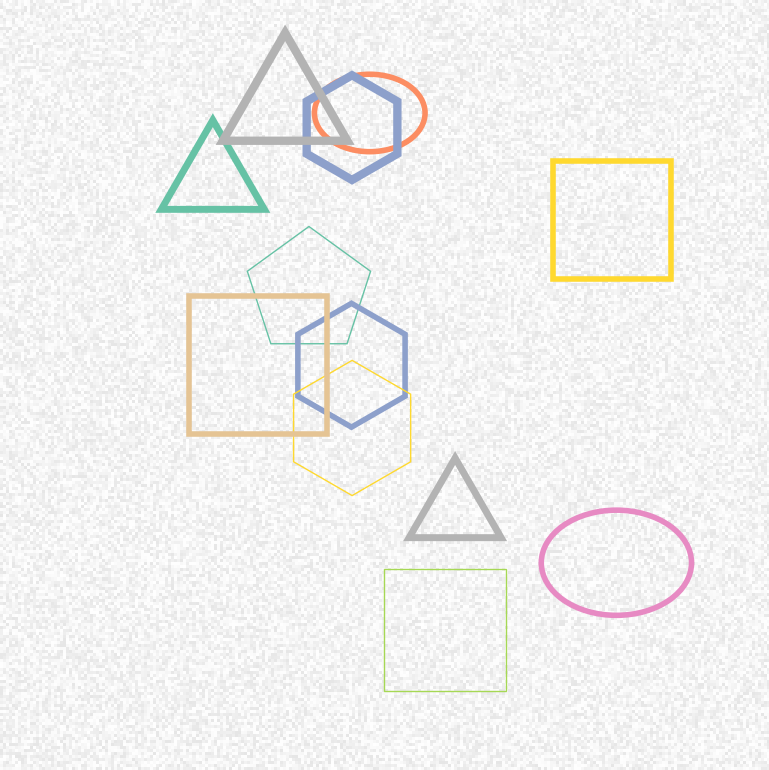[{"shape": "triangle", "thickness": 2.5, "radius": 0.39, "center": [0.276, 0.767]}, {"shape": "pentagon", "thickness": 0.5, "radius": 0.42, "center": [0.401, 0.622]}, {"shape": "oval", "thickness": 2, "radius": 0.36, "center": [0.48, 0.853]}, {"shape": "hexagon", "thickness": 3, "radius": 0.34, "center": [0.457, 0.834]}, {"shape": "hexagon", "thickness": 2, "radius": 0.4, "center": [0.456, 0.526]}, {"shape": "oval", "thickness": 2, "radius": 0.49, "center": [0.801, 0.269]}, {"shape": "square", "thickness": 0.5, "radius": 0.4, "center": [0.578, 0.182]}, {"shape": "hexagon", "thickness": 0.5, "radius": 0.44, "center": [0.457, 0.444]}, {"shape": "square", "thickness": 2, "radius": 0.38, "center": [0.794, 0.714]}, {"shape": "square", "thickness": 2, "radius": 0.45, "center": [0.335, 0.526]}, {"shape": "triangle", "thickness": 3, "radius": 0.47, "center": [0.37, 0.864]}, {"shape": "triangle", "thickness": 2.5, "radius": 0.34, "center": [0.591, 0.336]}]